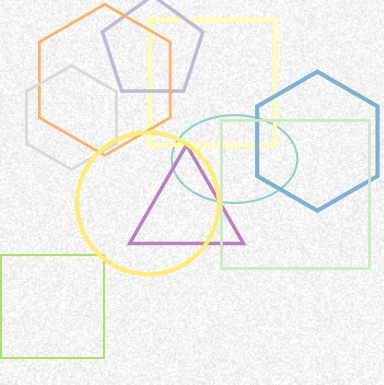[{"shape": "oval", "thickness": 1.5, "radius": 0.81, "center": [0.609, 0.587]}, {"shape": "square", "thickness": 3, "radius": 0.81, "center": [0.553, 0.786]}, {"shape": "pentagon", "thickness": 2.5, "radius": 0.69, "center": [0.397, 0.874]}, {"shape": "hexagon", "thickness": 3, "radius": 0.9, "center": [0.824, 0.633]}, {"shape": "hexagon", "thickness": 2, "radius": 0.98, "center": [0.272, 0.793]}, {"shape": "square", "thickness": 1.5, "radius": 0.67, "center": [0.137, 0.203]}, {"shape": "hexagon", "thickness": 2, "radius": 0.67, "center": [0.186, 0.695]}, {"shape": "triangle", "thickness": 2.5, "radius": 0.85, "center": [0.485, 0.453]}, {"shape": "square", "thickness": 2, "radius": 0.96, "center": [0.767, 0.495]}, {"shape": "circle", "thickness": 3, "radius": 0.92, "center": [0.384, 0.472]}]